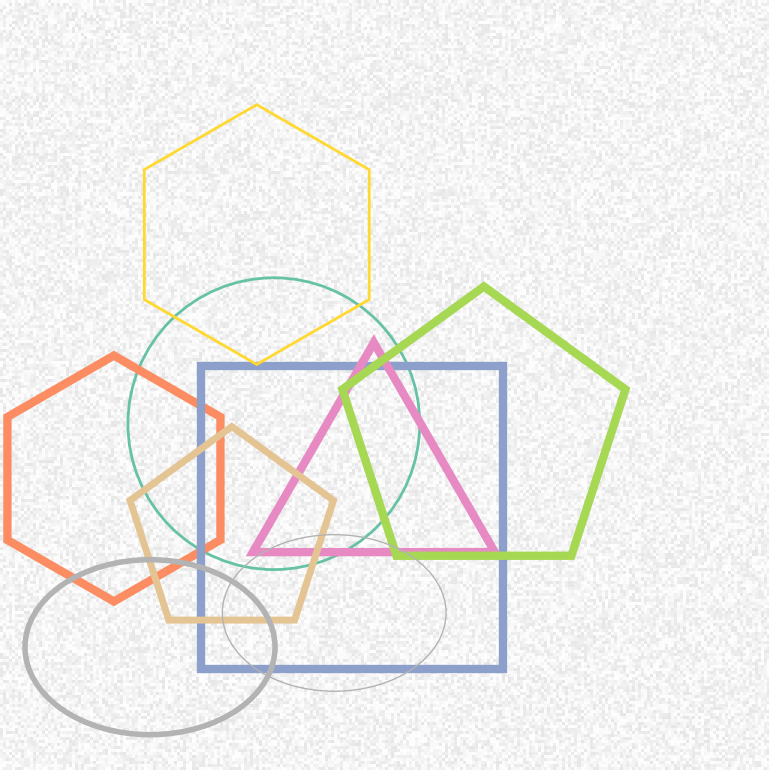[{"shape": "circle", "thickness": 1, "radius": 0.95, "center": [0.356, 0.45]}, {"shape": "hexagon", "thickness": 3, "radius": 0.8, "center": [0.148, 0.379]}, {"shape": "square", "thickness": 3, "radius": 0.98, "center": [0.457, 0.328]}, {"shape": "triangle", "thickness": 3, "radius": 0.91, "center": [0.486, 0.374]}, {"shape": "pentagon", "thickness": 3, "radius": 0.97, "center": [0.628, 0.435]}, {"shape": "hexagon", "thickness": 1, "radius": 0.84, "center": [0.333, 0.695]}, {"shape": "pentagon", "thickness": 2.5, "radius": 0.69, "center": [0.301, 0.307]}, {"shape": "oval", "thickness": 2, "radius": 0.81, "center": [0.195, 0.159]}, {"shape": "oval", "thickness": 0.5, "radius": 0.73, "center": [0.434, 0.204]}]